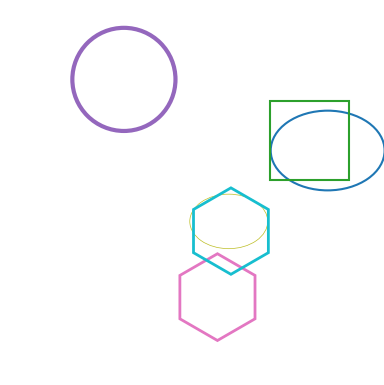[{"shape": "oval", "thickness": 1.5, "radius": 0.74, "center": [0.851, 0.609]}, {"shape": "square", "thickness": 1.5, "radius": 0.51, "center": [0.803, 0.634]}, {"shape": "circle", "thickness": 3, "radius": 0.67, "center": [0.322, 0.794]}, {"shape": "hexagon", "thickness": 2, "radius": 0.56, "center": [0.565, 0.228]}, {"shape": "oval", "thickness": 0.5, "radius": 0.51, "center": [0.594, 0.425]}, {"shape": "hexagon", "thickness": 2, "radius": 0.56, "center": [0.6, 0.4]}]